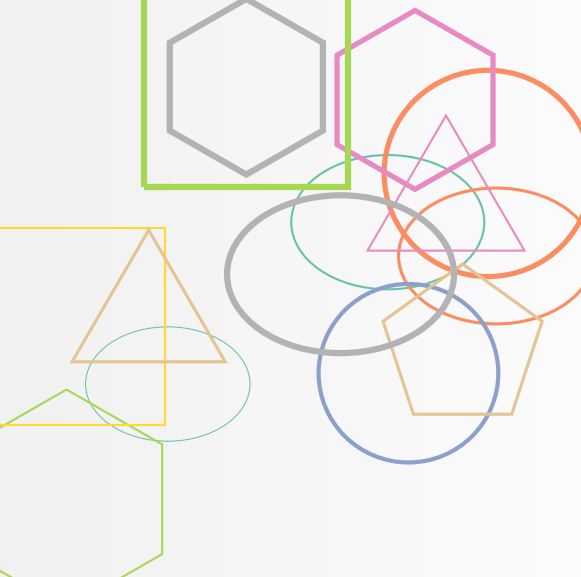[{"shape": "oval", "thickness": 1, "radius": 0.83, "center": [0.667, 0.614]}, {"shape": "oval", "thickness": 0.5, "radius": 0.71, "center": [0.289, 0.334]}, {"shape": "circle", "thickness": 2.5, "radius": 0.89, "center": [0.839, 0.699]}, {"shape": "oval", "thickness": 1.5, "radius": 0.84, "center": [0.854, 0.556]}, {"shape": "circle", "thickness": 2, "radius": 0.77, "center": [0.703, 0.353]}, {"shape": "triangle", "thickness": 1, "radius": 0.78, "center": [0.767, 0.643]}, {"shape": "hexagon", "thickness": 2.5, "radius": 0.77, "center": [0.714, 0.826]}, {"shape": "square", "thickness": 3, "radius": 0.88, "center": [0.423, 0.85]}, {"shape": "hexagon", "thickness": 1, "radius": 0.95, "center": [0.114, 0.135]}, {"shape": "square", "thickness": 1, "radius": 0.86, "center": [0.113, 0.434]}, {"shape": "triangle", "thickness": 1.5, "radius": 0.76, "center": [0.256, 0.449]}, {"shape": "pentagon", "thickness": 1.5, "radius": 0.72, "center": [0.796, 0.398]}, {"shape": "oval", "thickness": 3, "radius": 0.98, "center": [0.586, 0.524]}, {"shape": "hexagon", "thickness": 3, "radius": 0.76, "center": [0.424, 0.849]}]